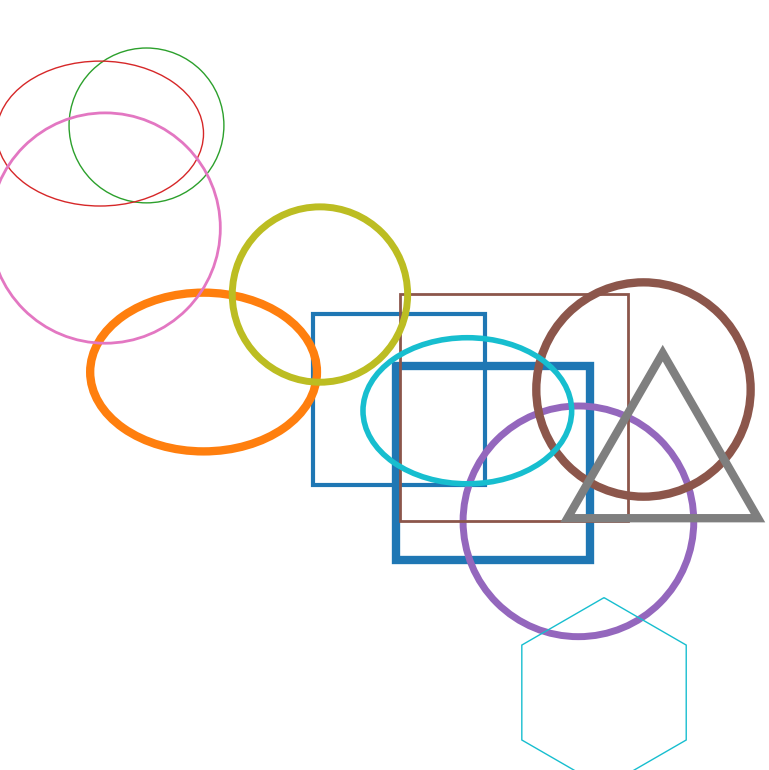[{"shape": "square", "thickness": 1.5, "radius": 0.56, "center": [0.518, 0.481]}, {"shape": "square", "thickness": 3, "radius": 0.63, "center": [0.64, 0.399]}, {"shape": "oval", "thickness": 3, "radius": 0.74, "center": [0.264, 0.517]}, {"shape": "circle", "thickness": 0.5, "radius": 0.5, "center": [0.19, 0.837]}, {"shape": "oval", "thickness": 0.5, "radius": 0.67, "center": [0.13, 0.827]}, {"shape": "circle", "thickness": 2.5, "radius": 0.75, "center": [0.751, 0.323]}, {"shape": "circle", "thickness": 3, "radius": 0.7, "center": [0.836, 0.494]}, {"shape": "square", "thickness": 1, "radius": 0.74, "center": [0.667, 0.471]}, {"shape": "circle", "thickness": 1, "radius": 0.75, "center": [0.137, 0.704]}, {"shape": "triangle", "thickness": 3, "radius": 0.71, "center": [0.861, 0.398]}, {"shape": "circle", "thickness": 2.5, "radius": 0.57, "center": [0.416, 0.617]}, {"shape": "hexagon", "thickness": 0.5, "radius": 0.62, "center": [0.784, 0.101]}, {"shape": "oval", "thickness": 2, "radius": 0.68, "center": [0.607, 0.467]}]